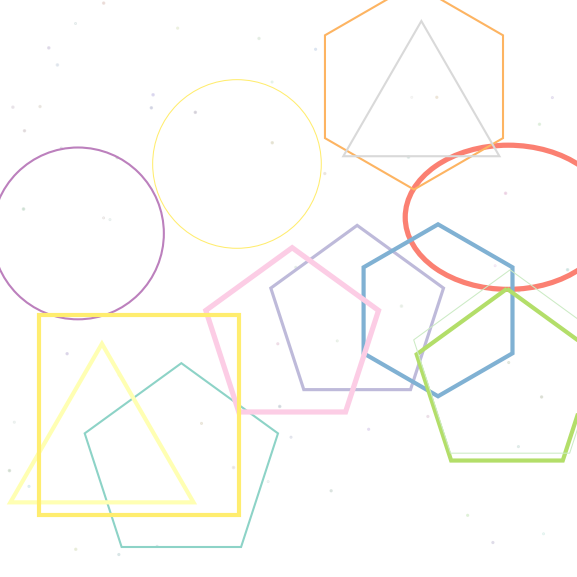[{"shape": "pentagon", "thickness": 1, "radius": 0.88, "center": [0.314, 0.194]}, {"shape": "triangle", "thickness": 2, "radius": 0.92, "center": [0.177, 0.221]}, {"shape": "pentagon", "thickness": 1.5, "radius": 0.79, "center": [0.618, 0.452]}, {"shape": "oval", "thickness": 2.5, "radius": 0.89, "center": [0.88, 0.623]}, {"shape": "hexagon", "thickness": 2, "radius": 0.74, "center": [0.759, 0.462]}, {"shape": "hexagon", "thickness": 1, "radius": 0.89, "center": [0.717, 0.849]}, {"shape": "pentagon", "thickness": 2, "radius": 0.82, "center": [0.878, 0.335]}, {"shape": "pentagon", "thickness": 2.5, "radius": 0.79, "center": [0.506, 0.413]}, {"shape": "triangle", "thickness": 1, "radius": 0.78, "center": [0.73, 0.807]}, {"shape": "circle", "thickness": 1, "radius": 0.74, "center": [0.135, 0.595]}, {"shape": "pentagon", "thickness": 0.5, "radius": 0.88, "center": [0.883, 0.356]}, {"shape": "circle", "thickness": 0.5, "radius": 0.73, "center": [0.41, 0.715]}, {"shape": "square", "thickness": 2, "radius": 0.87, "center": [0.24, 0.28]}]